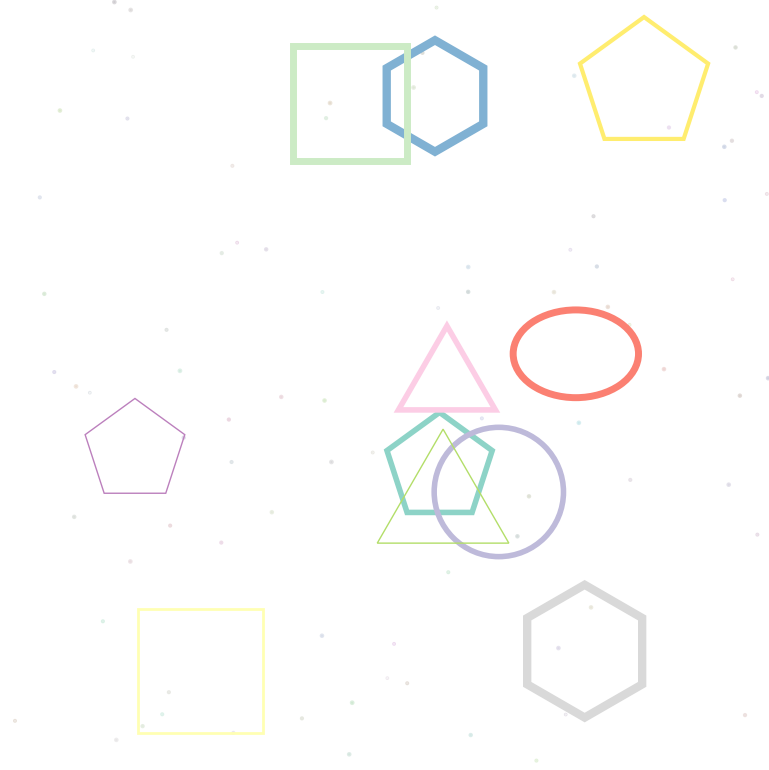[{"shape": "pentagon", "thickness": 2, "radius": 0.36, "center": [0.571, 0.393]}, {"shape": "square", "thickness": 1, "radius": 0.4, "center": [0.26, 0.128]}, {"shape": "circle", "thickness": 2, "radius": 0.42, "center": [0.648, 0.361]}, {"shape": "oval", "thickness": 2.5, "radius": 0.41, "center": [0.748, 0.541]}, {"shape": "hexagon", "thickness": 3, "radius": 0.36, "center": [0.565, 0.875]}, {"shape": "triangle", "thickness": 0.5, "radius": 0.49, "center": [0.575, 0.344]}, {"shape": "triangle", "thickness": 2, "radius": 0.36, "center": [0.58, 0.504]}, {"shape": "hexagon", "thickness": 3, "radius": 0.43, "center": [0.759, 0.154]}, {"shape": "pentagon", "thickness": 0.5, "radius": 0.34, "center": [0.175, 0.414]}, {"shape": "square", "thickness": 2.5, "radius": 0.37, "center": [0.454, 0.866]}, {"shape": "pentagon", "thickness": 1.5, "radius": 0.44, "center": [0.836, 0.89]}]